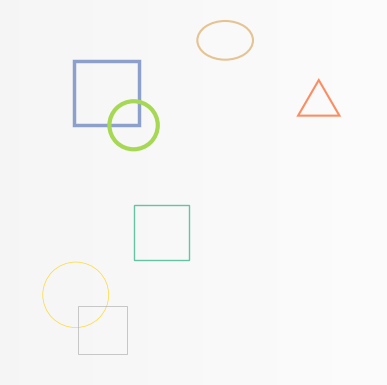[{"shape": "square", "thickness": 1, "radius": 0.36, "center": [0.417, 0.397]}, {"shape": "triangle", "thickness": 1.5, "radius": 0.31, "center": [0.823, 0.73]}, {"shape": "square", "thickness": 2.5, "radius": 0.42, "center": [0.274, 0.759]}, {"shape": "circle", "thickness": 3, "radius": 0.31, "center": [0.345, 0.675]}, {"shape": "circle", "thickness": 0.5, "radius": 0.43, "center": [0.195, 0.234]}, {"shape": "oval", "thickness": 1.5, "radius": 0.36, "center": [0.581, 0.895]}, {"shape": "square", "thickness": 0.5, "radius": 0.32, "center": [0.265, 0.143]}]